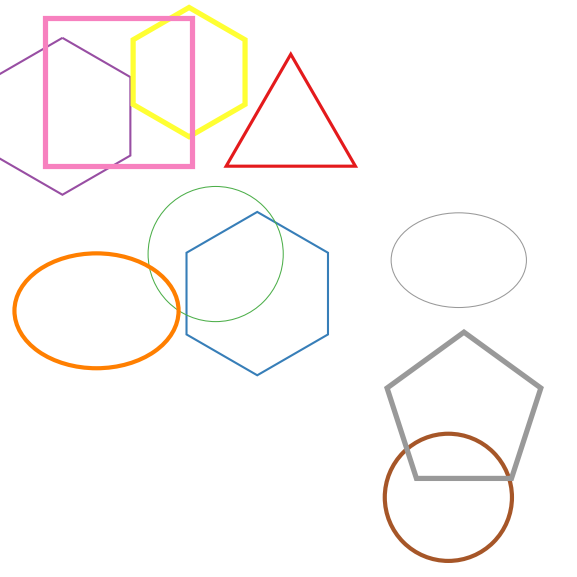[{"shape": "triangle", "thickness": 1.5, "radius": 0.65, "center": [0.504, 0.776]}, {"shape": "hexagon", "thickness": 1, "radius": 0.71, "center": [0.445, 0.491]}, {"shape": "circle", "thickness": 0.5, "radius": 0.59, "center": [0.373, 0.559]}, {"shape": "hexagon", "thickness": 1, "radius": 0.68, "center": [0.108, 0.798]}, {"shape": "oval", "thickness": 2, "radius": 0.71, "center": [0.167, 0.461]}, {"shape": "hexagon", "thickness": 2.5, "radius": 0.56, "center": [0.327, 0.874]}, {"shape": "circle", "thickness": 2, "radius": 0.55, "center": [0.776, 0.138]}, {"shape": "square", "thickness": 2.5, "radius": 0.64, "center": [0.205, 0.841]}, {"shape": "pentagon", "thickness": 2.5, "radius": 0.7, "center": [0.803, 0.284]}, {"shape": "oval", "thickness": 0.5, "radius": 0.59, "center": [0.794, 0.549]}]